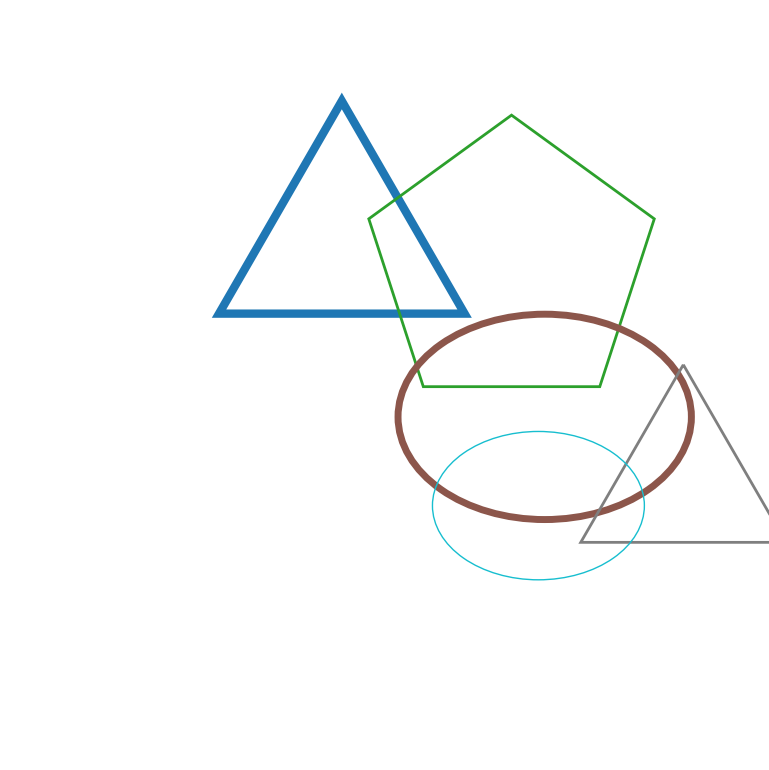[{"shape": "triangle", "thickness": 3, "radius": 0.92, "center": [0.444, 0.685]}, {"shape": "pentagon", "thickness": 1, "radius": 0.97, "center": [0.664, 0.656]}, {"shape": "oval", "thickness": 2.5, "radius": 0.95, "center": [0.707, 0.459]}, {"shape": "triangle", "thickness": 1, "radius": 0.77, "center": [0.887, 0.373]}, {"shape": "oval", "thickness": 0.5, "radius": 0.69, "center": [0.699, 0.343]}]